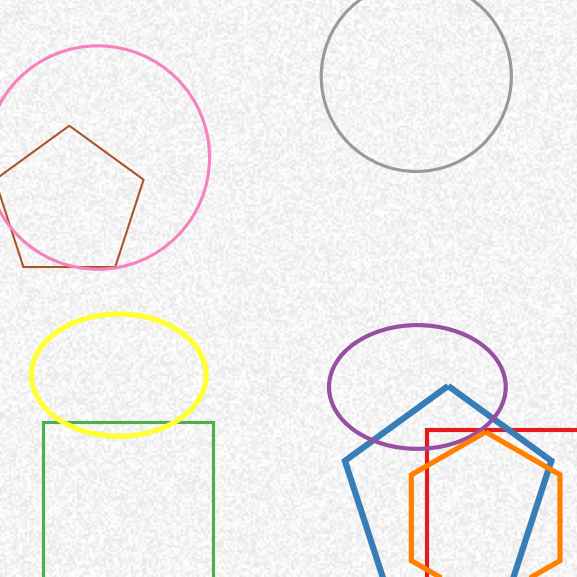[{"shape": "square", "thickness": 2, "radius": 0.75, "center": [0.89, 0.104]}, {"shape": "pentagon", "thickness": 3, "radius": 0.94, "center": [0.776, 0.143]}, {"shape": "square", "thickness": 1.5, "radius": 0.74, "center": [0.222, 0.121]}, {"shape": "oval", "thickness": 2, "radius": 0.77, "center": [0.723, 0.329]}, {"shape": "hexagon", "thickness": 2.5, "radius": 0.74, "center": [0.841, 0.103]}, {"shape": "oval", "thickness": 2.5, "radius": 0.76, "center": [0.206, 0.35]}, {"shape": "pentagon", "thickness": 1, "radius": 0.68, "center": [0.12, 0.646]}, {"shape": "circle", "thickness": 1.5, "radius": 0.97, "center": [0.169, 0.726]}, {"shape": "circle", "thickness": 1.5, "radius": 0.82, "center": [0.721, 0.867]}]